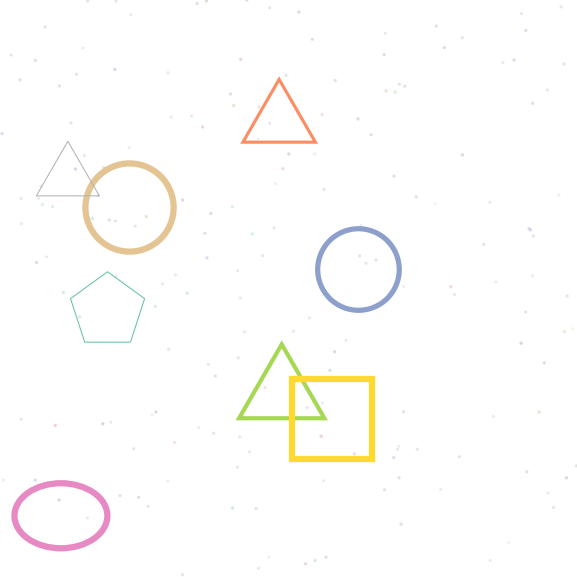[{"shape": "pentagon", "thickness": 0.5, "radius": 0.34, "center": [0.186, 0.461]}, {"shape": "triangle", "thickness": 1.5, "radius": 0.36, "center": [0.483, 0.789]}, {"shape": "circle", "thickness": 2.5, "radius": 0.35, "center": [0.621, 0.532]}, {"shape": "oval", "thickness": 3, "radius": 0.4, "center": [0.105, 0.106]}, {"shape": "triangle", "thickness": 2, "radius": 0.43, "center": [0.488, 0.318]}, {"shape": "square", "thickness": 3, "radius": 0.35, "center": [0.574, 0.273]}, {"shape": "circle", "thickness": 3, "radius": 0.38, "center": [0.224, 0.64]}, {"shape": "triangle", "thickness": 0.5, "radius": 0.32, "center": [0.117, 0.691]}]